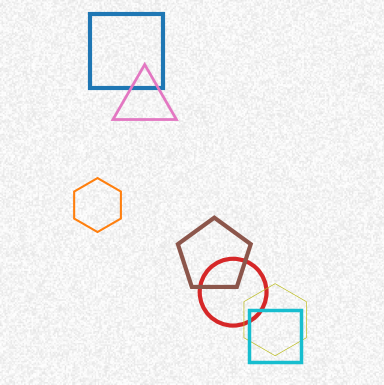[{"shape": "square", "thickness": 3, "radius": 0.48, "center": [0.329, 0.868]}, {"shape": "hexagon", "thickness": 1.5, "radius": 0.35, "center": [0.253, 0.467]}, {"shape": "circle", "thickness": 3, "radius": 0.43, "center": [0.606, 0.241]}, {"shape": "pentagon", "thickness": 3, "radius": 0.5, "center": [0.557, 0.335]}, {"shape": "triangle", "thickness": 2, "radius": 0.48, "center": [0.376, 0.737]}, {"shape": "hexagon", "thickness": 0.5, "radius": 0.47, "center": [0.715, 0.17]}, {"shape": "square", "thickness": 2.5, "radius": 0.34, "center": [0.714, 0.126]}]